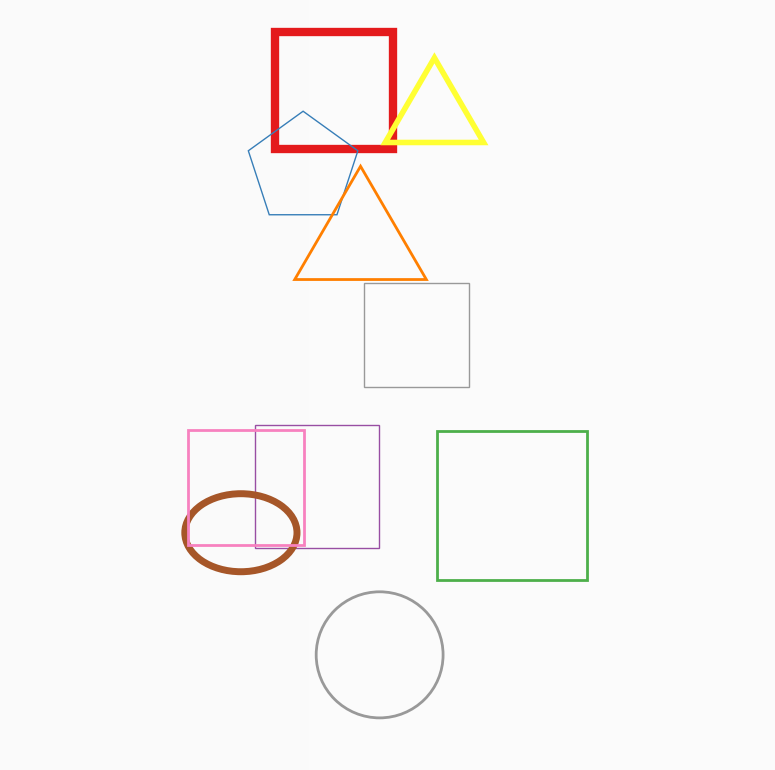[{"shape": "square", "thickness": 3, "radius": 0.38, "center": [0.431, 0.883]}, {"shape": "pentagon", "thickness": 0.5, "radius": 0.37, "center": [0.391, 0.781]}, {"shape": "square", "thickness": 1, "radius": 0.48, "center": [0.661, 0.343]}, {"shape": "square", "thickness": 0.5, "radius": 0.4, "center": [0.409, 0.369]}, {"shape": "triangle", "thickness": 1, "radius": 0.49, "center": [0.465, 0.686]}, {"shape": "triangle", "thickness": 2, "radius": 0.37, "center": [0.561, 0.852]}, {"shape": "oval", "thickness": 2.5, "radius": 0.36, "center": [0.311, 0.308]}, {"shape": "square", "thickness": 1, "radius": 0.37, "center": [0.317, 0.367]}, {"shape": "circle", "thickness": 1, "radius": 0.41, "center": [0.49, 0.15]}, {"shape": "square", "thickness": 0.5, "radius": 0.34, "center": [0.537, 0.565]}]